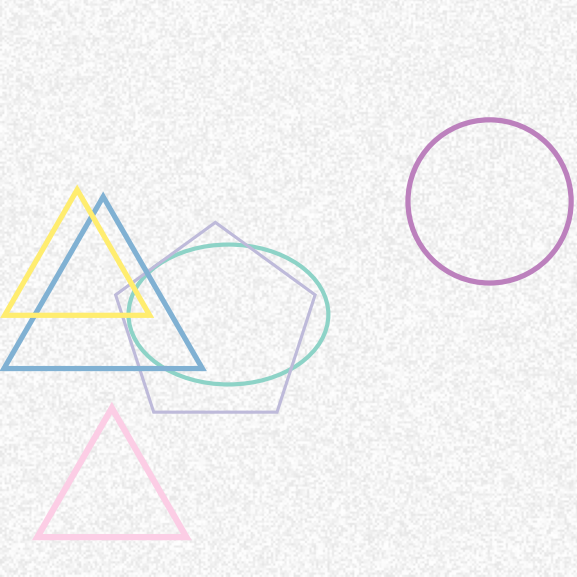[{"shape": "oval", "thickness": 2, "radius": 0.87, "center": [0.396, 0.455]}, {"shape": "pentagon", "thickness": 1.5, "radius": 0.91, "center": [0.373, 0.432]}, {"shape": "triangle", "thickness": 2.5, "radius": 0.99, "center": [0.179, 0.46]}, {"shape": "triangle", "thickness": 3, "radius": 0.75, "center": [0.194, 0.144]}, {"shape": "circle", "thickness": 2.5, "radius": 0.71, "center": [0.848, 0.65]}, {"shape": "triangle", "thickness": 2.5, "radius": 0.73, "center": [0.134, 0.526]}]